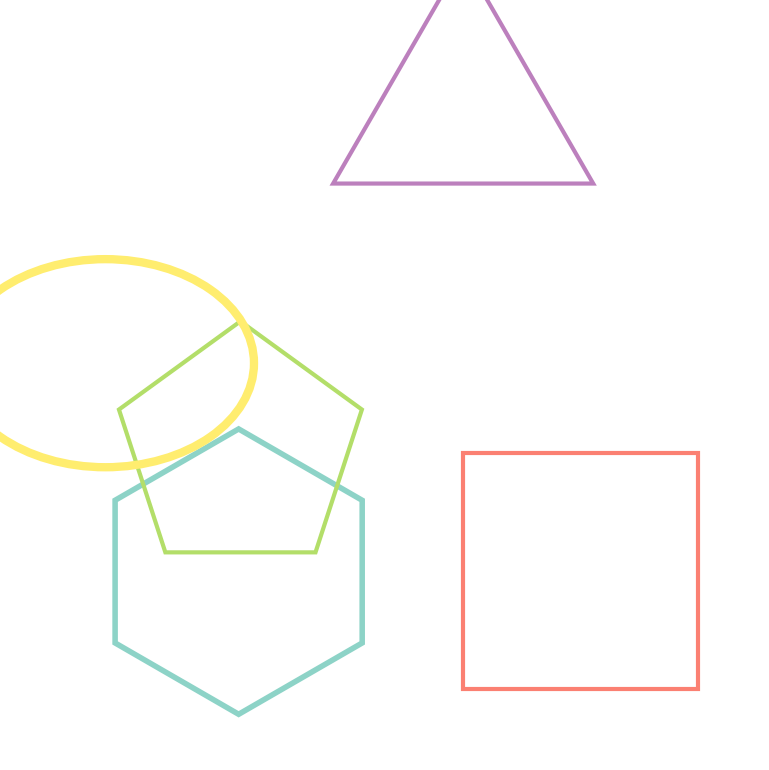[{"shape": "hexagon", "thickness": 2, "radius": 0.93, "center": [0.31, 0.258]}, {"shape": "square", "thickness": 1.5, "radius": 0.77, "center": [0.754, 0.258]}, {"shape": "pentagon", "thickness": 1.5, "radius": 0.83, "center": [0.312, 0.417]}, {"shape": "triangle", "thickness": 1.5, "radius": 0.98, "center": [0.602, 0.859]}, {"shape": "oval", "thickness": 3, "radius": 0.97, "center": [0.137, 0.528]}]